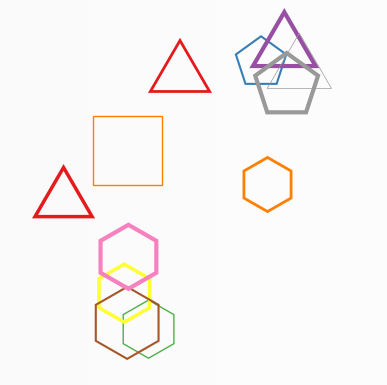[{"shape": "triangle", "thickness": 2.5, "radius": 0.43, "center": [0.164, 0.48]}, {"shape": "triangle", "thickness": 2, "radius": 0.44, "center": [0.464, 0.807]}, {"shape": "pentagon", "thickness": 1.5, "radius": 0.34, "center": [0.674, 0.837]}, {"shape": "hexagon", "thickness": 1, "radius": 0.38, "center": [0.383, 0.145]}, {"shape": "triangle", "thickness": 3, "radius": 0.47, "center": [0.734, 0.875]}, {"shape": "square", "thickness": 1, "radius": 0.45, "center": [0.329, 0.609]}, {"shape": "hexagon", "thickness": 2, "radius": 0.35, "center": [0.69, 0.521]}, {"shape": "hexagon", "thickness": 2.5, "radius": 0.38, "center": [0.321, 0.238]}, {"shape": "hexagon", "thickness": 1.5, "radius": 0.47, "center": [0.328, 0.161]}, {"shape": "hexagon", "thickness": 3, "radius": 0.42, "center": [0.331, 0.333]}, {"shape": "pentagon", "thickness": 3, "radius": 0.43, "center": [0.74, 0.777]}, {"shape": "triangle", "thickness": 0.5, "radius": 0.48, "center": [0.772, 0.818]}]